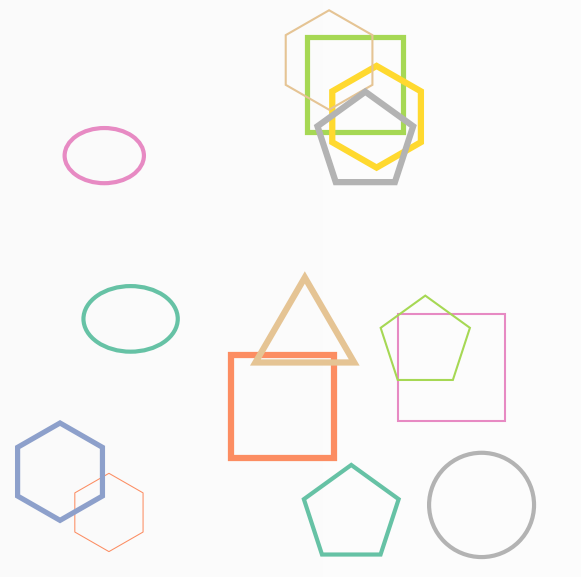[{"shape": "oval", "thickness": 2, "radius": 0.41, "center": [0.225, 0.447]}, {"shape": "pentagon", "thickness": 2, "radius": 0.43, "center": [0.604, 0.108]}, {"shape": "square", "thickness": 3, "radius": 0.45, "center": [0.486, 0.296]}, {"shape": "hexagon", "thickness": 0.5, "radius": 0.34, "center": [0.187, 0.112]}, {"shape": "hexagon", "thickness": 2.5, "radius": 0.42, "center": [0.103, 0.182]}, {"shape": "oval", "thickness": 2, "radius": 0.34, "center": [0.179, 0.73]}, {"shape": "square", "thickness": 1, "radius": 0.46, "center": [0.777, 0.363]}, {"shape": "pentagon", "thickness": 1, "radius": 0.4, "center": [0.732, 0.406]}, {"shape": "square", "thickness": 2.5, "radius": 0.41, "center": [0.61, 0.852]}, {"shape": "hexagon", "thickness": 3, "radius": 0.44, "center": [0.648, 0.797]}, {"shape": "hexagon", "thickness": 1, "radius": 0.43, "center": [0.566, 0.895]}, {"shape": "triangle", "thickness": 3, "radius": 0.49, "center": [0.524, 0.421]}, {"shape": "pentagon", "thickness": 3, "radius": 0.43, "center": [0.629, 0.754]}, {"shape": "circle", "thickness": 2, "radius": 0.45, "center": [0.828, 0.125]}]